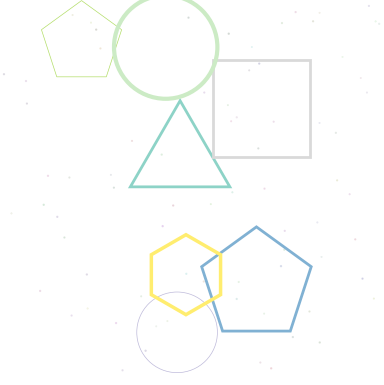[{"shape": "triangle", "thickness": 2, "radius": 0.75, "center": [0.468, 0.589]}, {"shape": "circle", "thickness": 0.5, "radius": 0.52, "center": [0.46, 0.137]}, {"shape": "pentagon", "thickness": 2, "radius": 0.75, "center": [0.666, 0.261]}, {"shape": "pentagon", "thickness": 0.5, "radius": 0.55, "center": [0.212, 0.889]}, {"shape": "square", "thickness": 2, "radius": 0.63, "center": [0.679, 0.718]}, {"shape": "circle", "thickness": 3, "radius": 0.67, "center": [0.43, 0.878]}, {"shape": "hexagon", "thickness": 2.5, "radius": 0.52, "center": [0.483, 0.287]}]